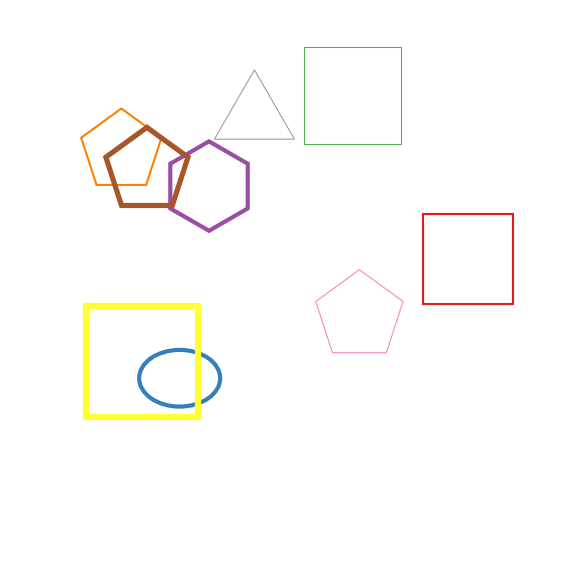[{"shape": "square", "thickness": 1, "radius": 0.39, "center": [0.81, 0.55]}, {"shape": "oval", "thickness": 2, "radius": 0.35, "center": [0.311, 0.344]}, {"shape": "square", "thickness": 0.5, "radius": 0.42, "center": [0.611, 0.834]}, {"shape": "hexagon", "thickness": 2, "radius": 0.39, "center": [0.362, 0.677]}, {"shape": "pentagon", "thickness": 1, "radius": 0.37, "center": [0.21, 0.738]}, {"shape": "square", "thickness": 3, "radius": 0.48, "center": [0.246, 0.374]}, {"shape": "pentagon", "thickness": 2.5, "radius": 0.37, "center": [0.254, 0.704]}, {"shape": "pentagon", "thickness": 0.5, "radius": 0.4, "center": [0.622, 0.453]}, {"shape": "triangle", "thickness": 0.5, "radius": 0.4, "center": [0.441, 0.798]}]